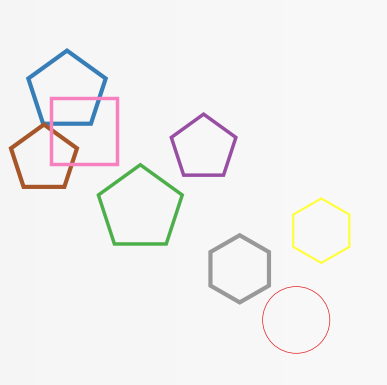[{"shape": "circle", "thickness": 0.5, "radius": 0.43, "center": [0.764, 0.169]}, {"shape": "pentagon", "thickness": 3, "radius": 0.52, "center": [0.173, 0.764]}, {"shape": "pentagon", "thickness": 2.5, "radius": 0.57, "center": [0.362, 0.458]}, {"shape": "pentagon", "thickness": 2.5, "radius": 0.44, "center": [0.525, 0.616]}, {"shape": "hexagon", "thickness": 1.5, "radius": 0.42, "center": [0.829, 0.401]}, {"shape": "pentagon", "thickness": 3, "radius": 0.45, "center": [0.113, 0.587]}, {"shape": "square", "thickness": 2.5, "radius": 0.43, "center": [0.218, 0.659]}, {"shape": "hexagon", "thickness": 3, "radius": 0.44, "center": [0.619, 0.302]}]